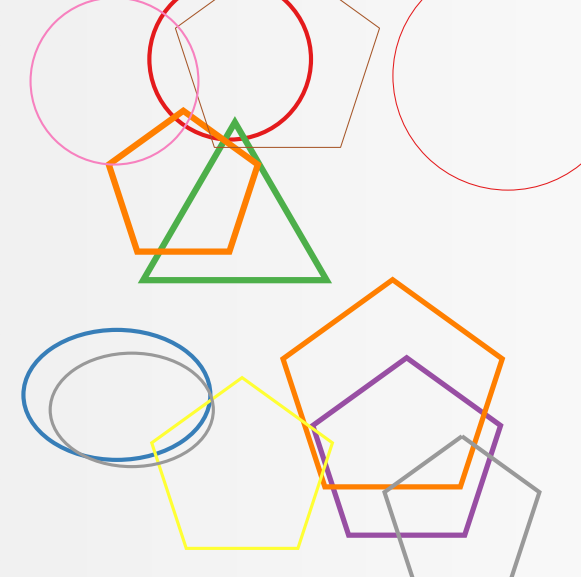[{"shape": "circle", "thickness": 2, "radius": 0.7, "center": [0.396, 0.897]}, {"shape": "circle", "thickness": 0.5, "radius": 0.99, "center": [0.874, 0.868]}, {"shape": "oval", "thickness": 2, "radius": 0.8, "center": [0.201, 0.315]}, {"shape": "triangle", "thickness": 3, "radius": 0.91, "center": [0.404, 0.605]}, {"shape": "pentagon", "thickness": 2.5, "radius": 0.85, "center": [0.7, 0.21]}, {"shape": "pentagon", "thickness": 3, "radius": 0.67, "center": [0.315, 0.673]}, {"shape": "pentagon", "thickness": 2.5, "radius": 0.99, "center": [0.675, 0.316]}, {"shape": "pentagon", "thickness": 1.5, "radius": 0.82, "center": [0.416, 0.182]}, {"shape": "pentagon", "thickness": 0.5, "radius": 0.92, "center": [0.477, 0.893]}, {"shape": "circle", "thickness": 1, "radius": 0.72, "center": [0.197, 0.859]}, {"shape": "pentagon", "thickness": 2, "radius": 0.7, "center": [0.795, 0.104]}, {"shape": "oval", "thickness": 1.5, "radius": 0.7, "center": [0.227, 0.289]}]